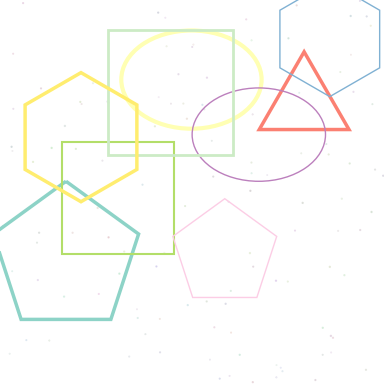[{"shape": "pentagon", "thickness": 2.5, "radius": 0.99, "center": [0.171, 0.331]}, {"shape": "oval", "thickness": 3, "radius": 0.91, "center": [0.497, 0.793]}, {"shape": "triangle", "thickness": 2.5, "radius": 0.67, "center": [0.79, 0.731]}, {"shape": "hexagon", "thickness": 1, "radius": 0.75, "center": [0.857, 0.899]}, {"shape": "square", "thickness": 1.5, "radius": 0.73, "center": [0.307, 0.486]}, {"shape": "pentagon", "thickness": 1, "radius": 0.71, "center": [0.584, 0.342]}, {"shape": "oval", "thickness": 1, "radius": 0.87, "center": [0.672, 0.65]}, {"shape": "square", "thickness": 2, "radius": 0.81, "center": [0.443, 0.759]}, {"shape": "hexagon", "thickness": 2.5, "radius": 0.84, "center": [0.21, 0.644]}]